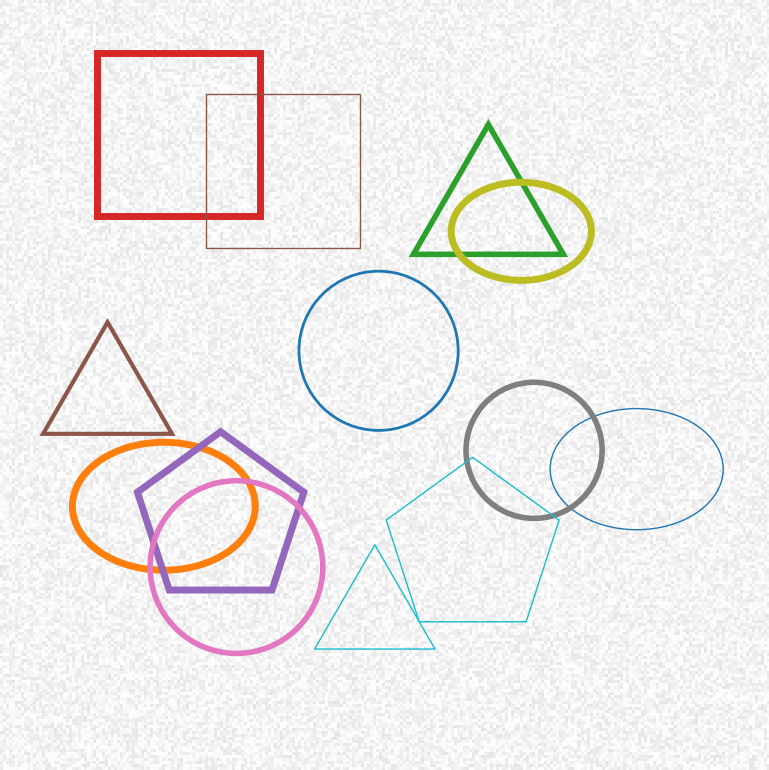[{"shape": "circle", "thickness": 1, "radius": 0.52, "center": [0.492, 0.544]}, {"shape": "oval", "thickness": 0.5, "radius": 0.56, "center": [0.827, 0.391]}, {"shape": "oval", "thickness": 2.5, "radius": 0.59, "center": [0.213, 0.343]}, {"shape": "triangle", "thickness": 2, "radius": 0.56, "center": [0.634, 0.726]}, {"shape": "square", "thickness": 2.5, "radius": 0.53, "center": [0.232, 0.825]}, {"shape": "pentagon", "thickness": 2.5, "radius": 0.57, "center": [0.287, 0.326]}, {"shape": "triangle", "thickness": 1.5, "radius": 0.48, "center": [0.14, 0.485]}, {"shape": "square", "thickness": 0.5, "radius": 0.5, "center": [0.368, 0.778]}, {"shape": "circle", "thickness": 2, "radius": 0.56, "center": [0.307, 0.264]}, {"shape": "circle", "thickness": 2, "radius": 0.44, "center": [0.694, 0.415]}, {"shape": "oval", "thickness": 2.5, "radius": 0.46, "center": [0.677, 0.7]}, {"shape": "triangle", "thickness": 0.5, "radius": 0.45, "center": [0.487, 0.202]}, {"shape": "pentagon", "thickness": 0.5, "radius": 0.59, "center": [0.614, 0.288]}]